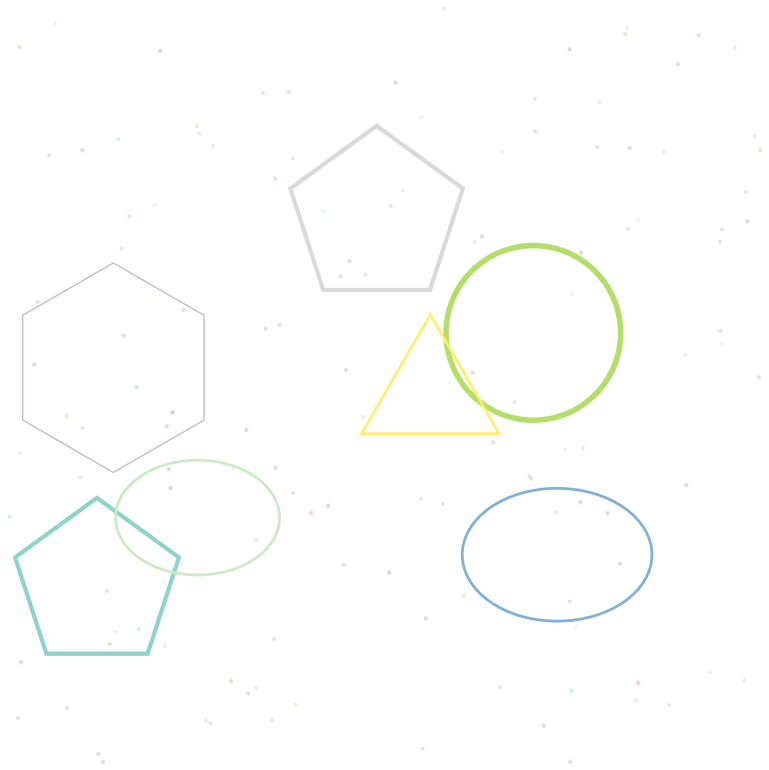[{"shape": "pentagon", "thickness": 1.5, "radius": 0.56, "center": [0.126, 0.242]}, {"shape": "hexagon", "thickness": 0.5, "radius": 0.68, "center": [0.147, 0.522]}, {"shape": "oval", "thickness": 1, "radius": 0.62, "center": [0.724, 0.28]}, {"shape": "circle", "thickness": 2, "radius": 0.57, "center": [0.693, 0.568]}, {"shape": "pentagon", "thickness": 1.5, "radius": 0.59, "center": [0.489, 0.719]}, {"shape": "oval", "thickness": 1, "radius": 0.53, "center": [0.257, 0.328]}, {"shape": "triangle", "thickness": 1, "radius": 0.52, "center": [0.559, 0.488]}]